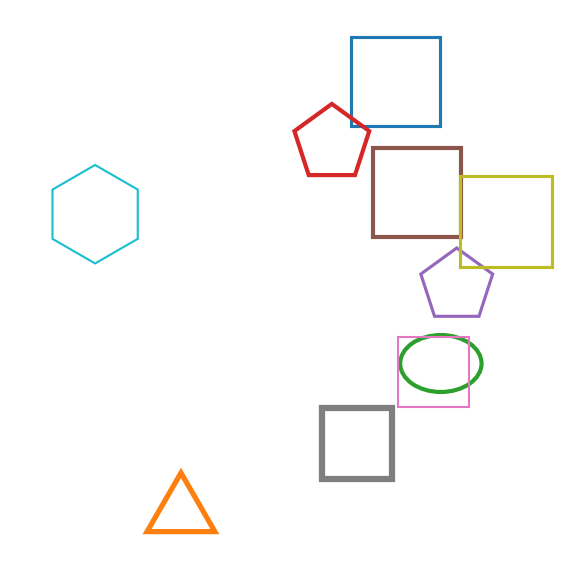[{"shape": "square", "thickness": 1.5, "radius": 0.39, "center": [0.685, 0.858]}, {"shape": "triangle", "thickness": 2.5, "radius": 0.34, "center": [0.313, 0.112]}, {"shape": "oval", "thickness": 2, "radius": 0.35, "center": [0.763, 0.37]}, {"shape": "pentagon", "thickness": 2, "radius": 0.34, "center": [0.575, 0.751]}, {"shape": "pentagon", "thickness": 1.5, "radius": 0.33, "center": [0.791, 0.504]}, {"shape": "square", "thickness": 2, "radius": 0.38, "center": [0.722, 0.666]}, {"shape": "square", "thickness": 1, "radius": 0.31, "center": [0.751, 0.355]}, {"shape": "square", "thickness": 3, "radius": 0.3, "center": [0.619, 0.231]}, {"shape": "square", "thickness": 1.5, "radius": 0.4, "center": [0.876, 0.616]}, {"shape": "hexagon", "thickness": 1, "radius": 0.43, "center": [0.165, 0.628]}]